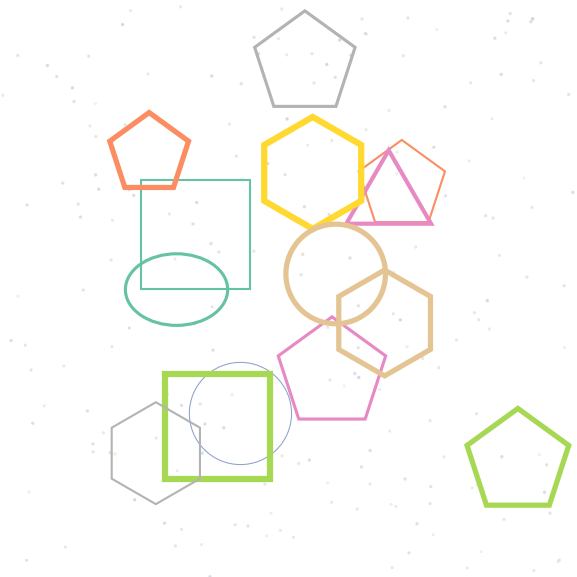[{"shape": "oval", "thickness": 1.5, "radius": 0.44, "center": [0.306, 0.498]}, {"shape": "square", "thickness": 1, "radius": 0.47, "center": [0.339, 0.593]}, {"shape": "pentagon", "thickness": 1, "radius": 0.39, "center": [0.696, 0.678]}, {"shape": "pentagon", "thickness": 2.5, "radius": 0.36, "center": [0.258, 0.733]}, {"shape": "circle", "thickness": 0.5, "radius": 0.44, "center": [0.416, 0.283]}, {"shape": "pentagon", "thickness": 1.5, "radius": 0.49, "center": [0.575, 0.353]}, {"shape": "triangle", "thickness": 2, "radius": 0.42, "center": [0.673, 0.654]}, {"shape": "square", "thickness": 3, "radius": 0.46, "center": [0.377, 0.26]}, {"shape": "pentagon", "thickness": 2.5, "radius": 0.46, "center": [0.897, 0.199]}, {"shape": "hexagon", "thickness": 3, "radius": 0.48, "center": [0.542, 0.7]}, {"shape": "hexagon", "thickness": 2.5, "radius": 0.46, "center": [0.666, 0.44]}, {"shape": "circle", "thickness": 2.5, "radius": 0.43, "center": [0.581, 0.525]}, {"shape": "pentagon", "thickness": 1.5, "radius": 0.46, "center": [0.528, 0.889]}, {"shape": "hexagon", "thickness": 1, "radius": 0.44, "center": [0.27, 0.214]}]